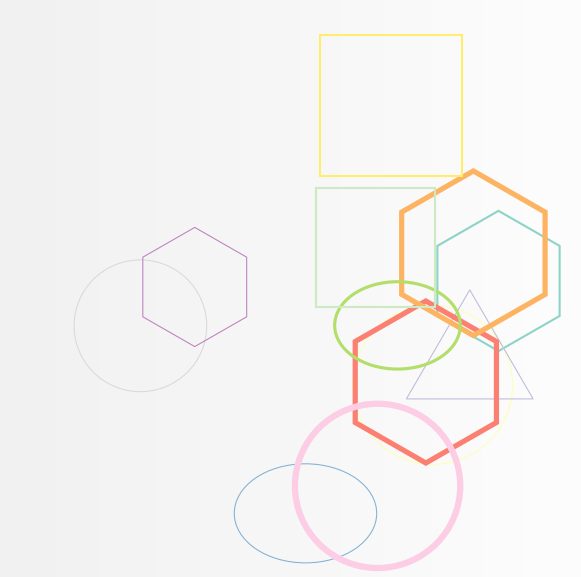[{"shape": "hexagon", "thickness": 1, "radius": 0.61, "center": [0.858, 0.513]}, {"shape": "circle", "thickness": 0.5, "radius": 0.69, "center": [0.744, 0.333]}, {"shape": "triangle", "thickness": 0.5, "radius": 0.63, "center": [0.808, 0.371]}, {"shape": "hexagon", "thickness": 2.5, "radius": 0.7, "center": [0.733, 0.338]}, {"shape": "oval", "thickness": 0.5, "radius": 0.61, "center": [0.526, 0.11]}, {"shape": "hexagon", "thickness": 2.5, "radius": 0.71, "center": [0.814, 0.561]}, {"shape": "oval", "thickness": 1.5, "radius": 0.54, "center": [0.684, 0.436]}, {"shape": "circle", "thickness": 3, "radius": 0.71, "center": [0.65, 0.158]}, {"shape": "circle", "thickness": 0.5, "radius": 0.57, "center": [0.242, 0.435]}, {"shape": "hexagon", "thickness": 0.5, "radius": 0.52, "center": [0.335, 0.502]}, {"shape": "square", "thickness": 1, "radius": 0.51, "center": [0.645, 0.571]}, {"shape": "square", "thickness": 1, "radius": 0.61, "center": [0.673, 0.816]}]